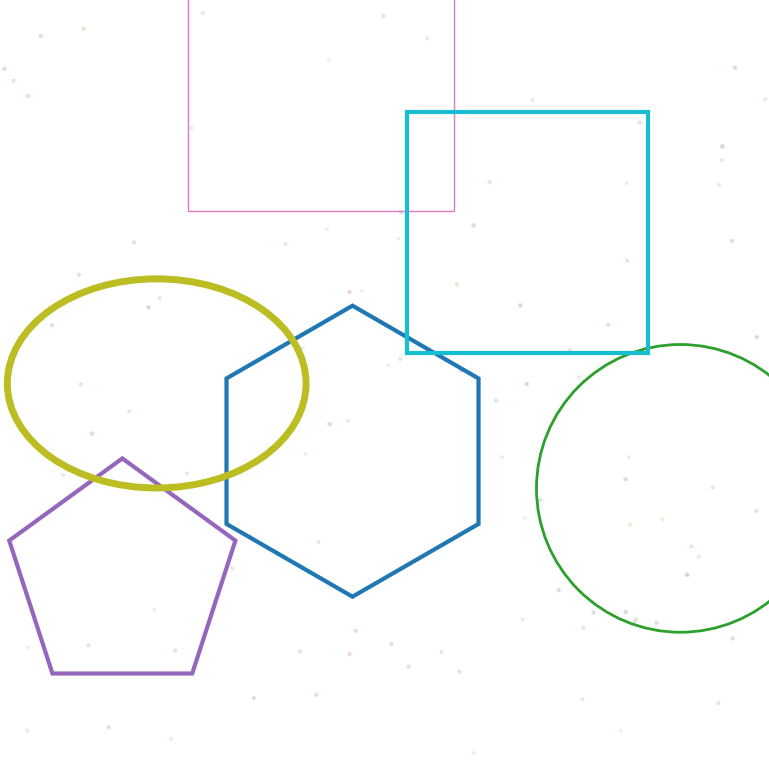[{"shape": "hexagon", "thickness": 1.5, "radius": 0.94, "center": [0.458, 0.414]}, {"shape": "circle", "thickness": 1, "radius": 0.93, "center": [0.884, 0.366]}, {"shape": "pentagon", "thickness": 1.5, "radius": 0.77, "center": [0.159, 0.25]}, {"shape": "square", "thickness": 0.5, "radius": 0.86, "center": [0.417, 0.898]}, {"shape": "oval", "thickness": 2.5, "radius": 0.97, "center": [0.203, 0.502]}, {"shape": "square", "thickness": 1.5, "radius": 0.78, "center": [0.685, 0.698]}]